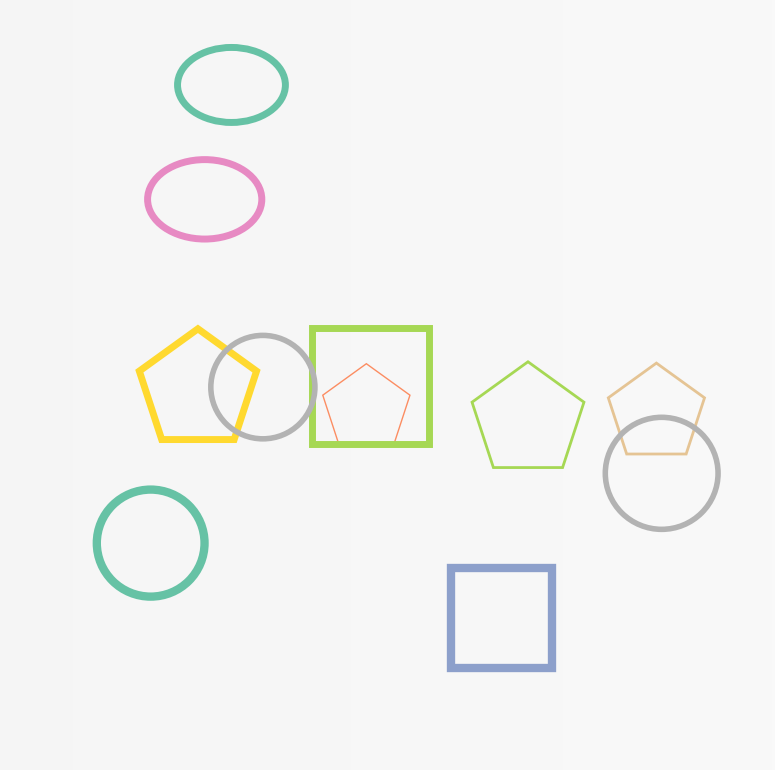[{"shape": "oval", "thickness": 2.5, "radius": 0.35, "center": [0.299, 0.89]}, {"shape": "circle", "thickness": 3, "radius": 0.35, "center": [0.194, 0.295]}, {"shape": "pentagon", "thickness": 0.5, "radius": 0.3, "center": [0.473, 0.468]}, {"shape": "square", "thickness": 3, "radius": 0.33, "center": [0.647, 0.198]}, {"shape": "oval", "thickness": 2.5, "radius": 0.37, "center": [0.264, 0.741]}, {"shape": "square", "thickness": 2.5, "radius": 0.38, "center": [0.478, 0.498]}, {"shape": "pentagon", "thickness": 1, "radius": 0.38, "center": [0.681, 0.454]}, {"shape": "pentagon", "thickness": 2.5, "radius": 0.4, "center": [0.255, 0.493]}, {"shape": "pentagon", "thickness": 1, "radius": 0.33, "center": [0.847, 0.463]}, {"shape": "circle", "thickness": 2, "radius": 0.34, "center": [0.339, 0.497]}, {"shape": "circle", "thickness": 2, "radius": 0.36, "center": [0.854, 0.385]}]